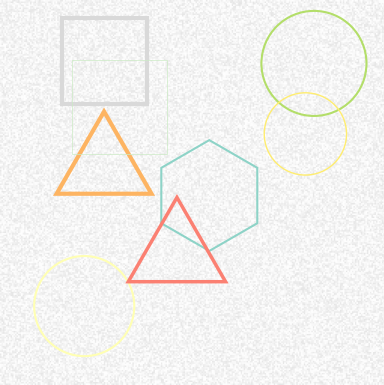[{"shape": "hexagon", "thickness": 1.5, "radius": 0.72, "center": [0.544, 0.492]}, {"shape": "circle", "thickness": 1.5, "radius": 0.65, "center": [0.219, 0.205]}, {"shape": "triangle", "thickness": 2.5, "radius": 0.73, "center": [0.46, 0.341]}, {"shape": "triangle", "thickness": 3, "radius": 0.71, "center": [0.27, 0.568]}, {"shape": "circle", "thickness": 1.5, "radius": 0.68, "center": [0.815, 0.835]}, {"shape": "square", "thickness": 3, "radius": 0.56, "center": [0.271, 0.842]}, {"shape": "square", "thickness": 0.5, "radius": 0.62, "center": [0.311, 0.722]}, {"shape": "circle", "thickness": 1, "radius": 0.53, "center": [0.793, 0.652]}]